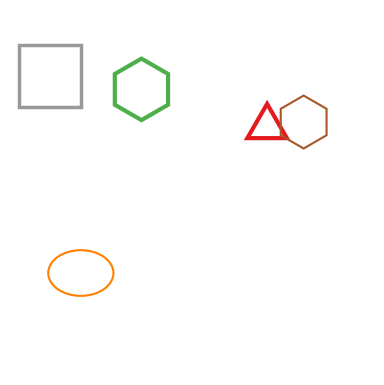[{"shape": "triangle", "thickness": 3, "radius": 0.3, "center": [0.694, 0.671]}, {"shape": "hexagon", "thickness": 3, "radius": 0.4, "center": [0.367, 0.768]}, {"shape": "oval", "thickness": 1.5, "radius": 0.42, "center": [0.21, 0.291]}, {"shape": "hexagon", "thickness": 1.5, "radius": 0.34, "center": [0.789, 0.683]}, {"shape": "square", "thickness": 2.5, "radius": 0.4, "center": [0.131, 0.802]}]